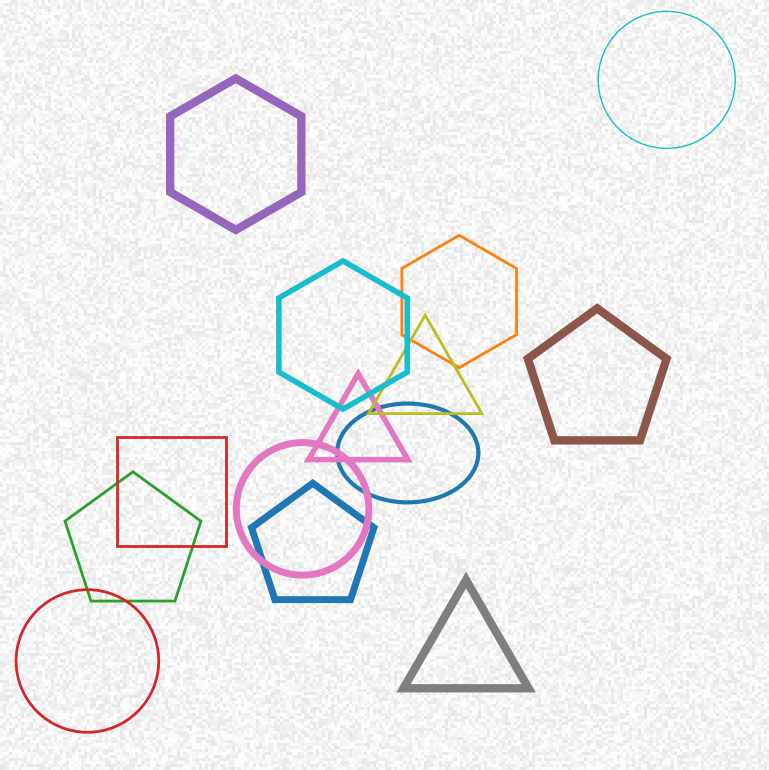[{"shape": "pentagon", "thickness": 2.5, "radius": 0.42, "center": [0.406, 0.289]}, {"shape": "oval", "thickness": 1.5, "radius": 0.46, "center": [0.53, 0.412]}, {"shape": "hexagon", "thickness": 1, "radius": 0.43, "center": [0.596, 0.608]}, {"shape": "pentagon", "thickness": 1, "radius": 0.46, "center": [0.173, 0.295]}, {"shape": "square", "thickness": 1, "radius": 0.35, "center": [0.223, 0.361]}, {"shape": "circle", "thickness": 1, "radius": 0.46, "center": [0.114, 0.142]}, {"shape": "hexagon", "thickness": 3, "radius": 0.49, "center": [0.306, 0.8]}, {"shape": "pentagon", "thickness": 3, "radius": 0.47, "center": [0.776, 0.505]}, {"shape": "circle", "thickness": 2.5, "radius": 0.43, "center": [0.393, 0.339]}, {"shape": "triangle", "thickness": 2, "radius": 0.37, "center": [0.465, 0.44]}, {"shape": "triangle", "thickness": 3, "radius": 0.47, "center": [0.605, 0.153]}, {"shape": "triangle", "thickness": 1, "radius": 0.43, "center": [0.552, 0.505]}, {"shape": "circle", "thickness": 0.5, "radius": 0.44, "center": [0.866, 0.896]}, {"shape": "hexagon", "thickness": 2, "radius": 0.48, "center": [0.446, 0.565]}]